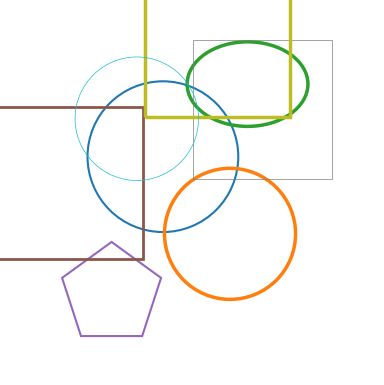[{"shape": "circle", "thickness": 1.5, "radius": 0.98, "center": [0.423, 0.593]}, {"shape": "circle", "thickness": 2.5, "radius": 0.85, "center": [0.597, 0.393]}, {"shape": "oval", "thickness": 2.5, "radius": 0.78, "center": [0.643, 0.782]}, {"shape": "pentagon", "thickness": 1.5, "radius": 0.68, "center": [0.29, 0.236]}, {"shape": "square", "thickness": 2, "radius": 0.99, "center": [0.172, 0.525]}, {"shape": "square", "thickness": 0.5, "radius": 0.91, "center": [0.682, 0.716]}, {"shape": "square", "thickness": 2.5, "radius": 0.95, "center": [0.565, 0.886]}, {"shape": "circle", "thickness": 0.5, "radius": 0.8, "center": [0.355, 0.692]}]